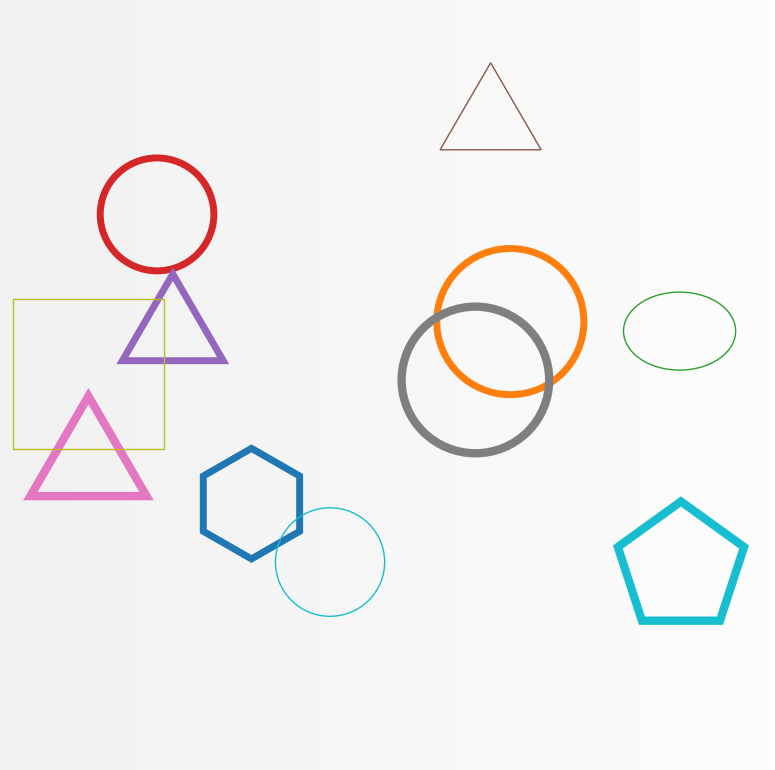[{"shape": "hexagon", "thickness": 2.5, "radius": 0.36, "center": [0.324, 0.346]}, {"shape": "circle", "thickness": 2.5, "radius": 0.47, "center": [0.658, 0.582]}, {"shape": "oval", "thickness": 0.5, "radius": 0.36, "center": [0.877, 0.57]}, {"shape": "circle", "thickness": 2.5, "radius": 0.37, "center": [0.203, 0.722]}, {"shape": "triangle", "thickness": 2.5, "radius": 0.38, "center": [0.223, 0.569]}, {"shape": "triangle", "thickness": 0.5, "radius": 0.38, "center": [0.633, 0.843]}, {"shape": "triangle", "thickness": 3, "radius": 0.43, "center": [0.114, 0.399]}, {"shape": "circle", "thickness": 3, "radius": 0.48, "center": [0.613, 0.507]}, {"shape": "square", "thickness": 0.5, "radius": 0.49, "center": [0.114, 0.514]}, {"shape": "circle", "thickness": 0.5, "radius": 0.35, "center": [0.426, 0.27]}, {"shape": "pentagon", "thickness": 3, "radius": 0.43, "center": [0.879, 0.263]}]